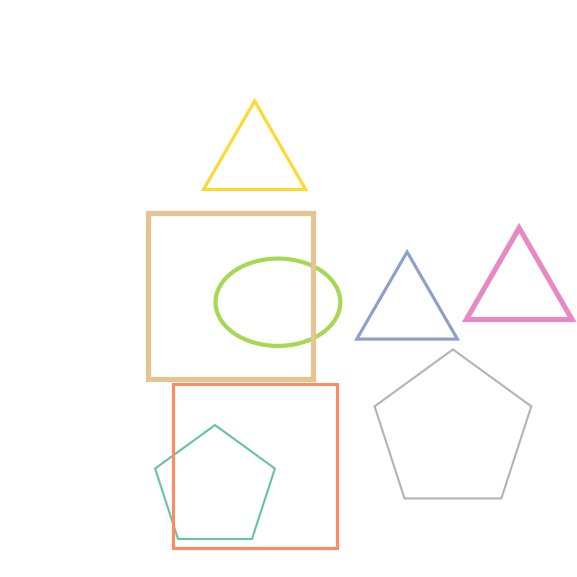[{"shape": "pentagon", "thickness": 1, "radius": 0.55, "center": [0.372, 0.154]}, {"shape": "square", "thickness": 1.5, "radius": 0.71, "center": [0.442, 0.192]}, {"shape": "triangle", "thickness": 1.5, "radius": 0.5, "center": [0.705, 0.462]}, {"shape": "triangle", "thickness": 2.5, "radius": 0.53, "center": [0.899, 0.499]}, {"shape": "oval", "thickness": 2, "radius": 0.54, "center": [0.481, 0.476]}, {"shape": "triangle", "thickness": 1.5, "radius": 0.51, "center": [0.441, 0.722]}, {"shape": "square", "thickness": 2.5, "radius": 0.72, "center": [0.399, 0.487]}, {"shape": "pentagon", "thickness": 1, "radius": 0.71, "center": [0.784, 0.251]}]